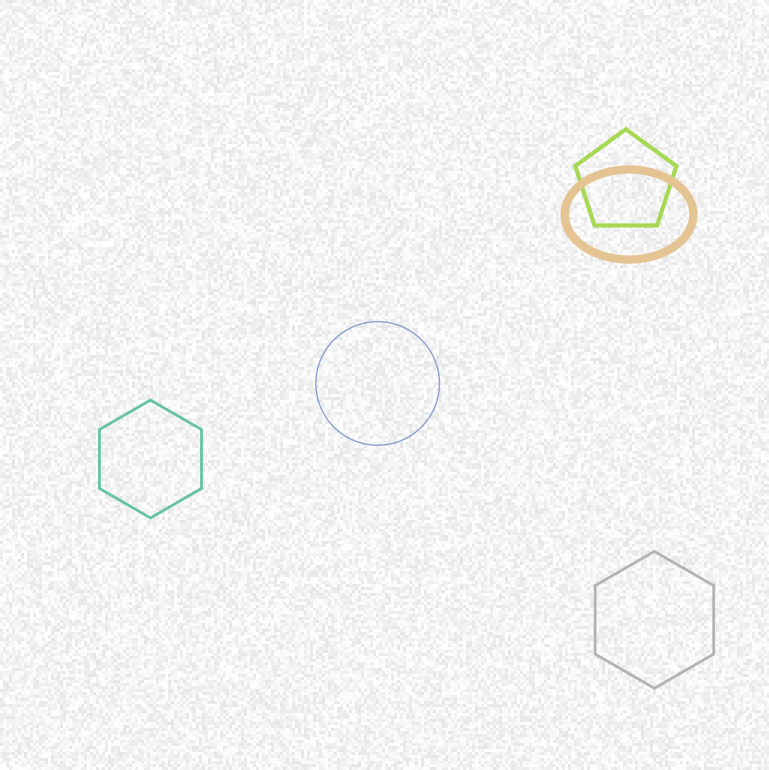[{"shape": "hexagon", "thickness": 1, "radius": 0.38, "center": [0.195, 0.404]}, {"shape": "circle", "thickness": 0.5, "radius": 0.4, "center": [0.49, 0.502]}, {"shape": "pentagon", "thickness": 1.5, "radius": 0.35, "center": [0.813, 0.763]}, {"shape": "oval", "thickness": 3, "radius": 0.42, "center": [0.817, 0.721]}, {"shape": "hexagon", "thickness": 1, "radius": 0.44, "center": [0.85, 0.195]}]